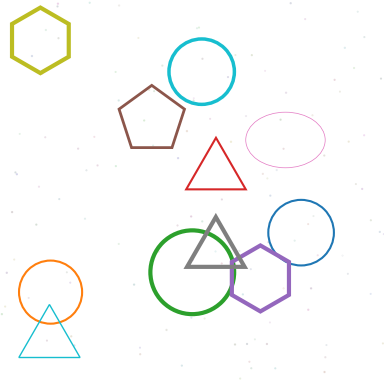[{"shape": "circle", "thickness": 1.5, "radius": 0.43, "center": [0.782, 0.396]}, {"shape": "circle", "thickness": 1.5, "radius": 0.41, "center": [0.131, 0.241]}, {"shape": "circle", "thickness": 3, "radius": 0.54, "center": [0.499, 0.293]}, {"shape": "triangle", "thickness": 1.5, "radius": 0.45, "center": [0.561, 0.553]}, {"shape": "hexagon", "thickness": 3, "radius": 0.43, "center": [0.676, 0.277]}, {"shape": "pentagon", "thickness": 2, "radius": 0.45, "center": [0.394, 0.689]}, {"shape": "oval", "thickness": 0.5, "radius": 0.52, "center": [0.741, 0.636]}, {"shape": "triangle", "thickness": 3, "radius": 0.43, "center": [0.561, 0.35]}, {"shape": "hexagon", "thickness": 3, "radius": 0.43, "center": [0.105, 0.895]}, {"shape": "circle", "thickness": 2.5, "radius": 0.42, "center": [0.524, 0.814]}, {"shape": "triangle", "thickness": 1, "radius": 0.46, "center": [0.128, 0.117]}]